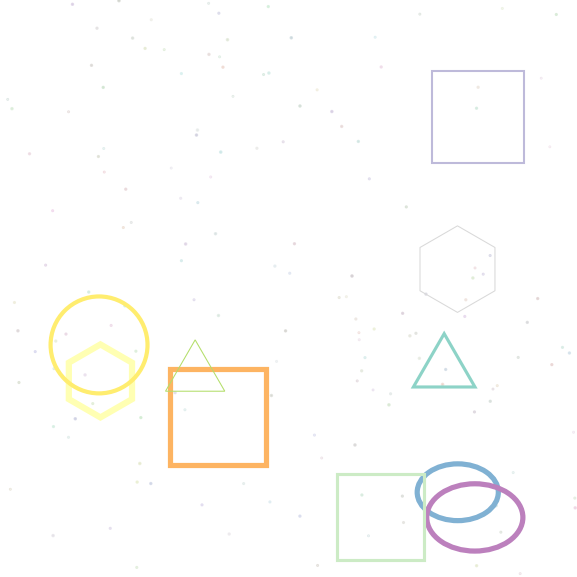[{"shape": "triangle", "thickness": 1.5, "radius": 0.31, "center": [0.769, 0.36]}, {"shape": "hexagon", "thickness": 3, "radius": 0.32, "center": [0.174, 0.34]}, {"shape": "square", "thickness": 1, "radius": 0.4, "center": [0.827, 0.796]}, {"shape": "oval", "thickness": 2.5, "radius": 0.35, "center": [0.793, 0.147]}, {"shape": "square", "thickness": 2.5, "radius": 0.41, "center": [0.378, 0.277]}, {"shape": "triangle", "thickness": 0.5, "radius": 0.3, "center": [0.338, 0.351]}, {"shape": "hexagon", "thickness": 0.5, "radius": 0.37, "center": [0.792, 0.533]}, {"shape": "oval", "thickness": 2.5, "radius": 0.42, "center": [0.822, 0.103]}, {"shape": "square", "thickness": 1.5, "radius": 0.37, "center": [0.659, 0.103]}, {"shape": "circle", "thickness": 2, "radius": 0.42, "center": [0.172, 0.402]}]